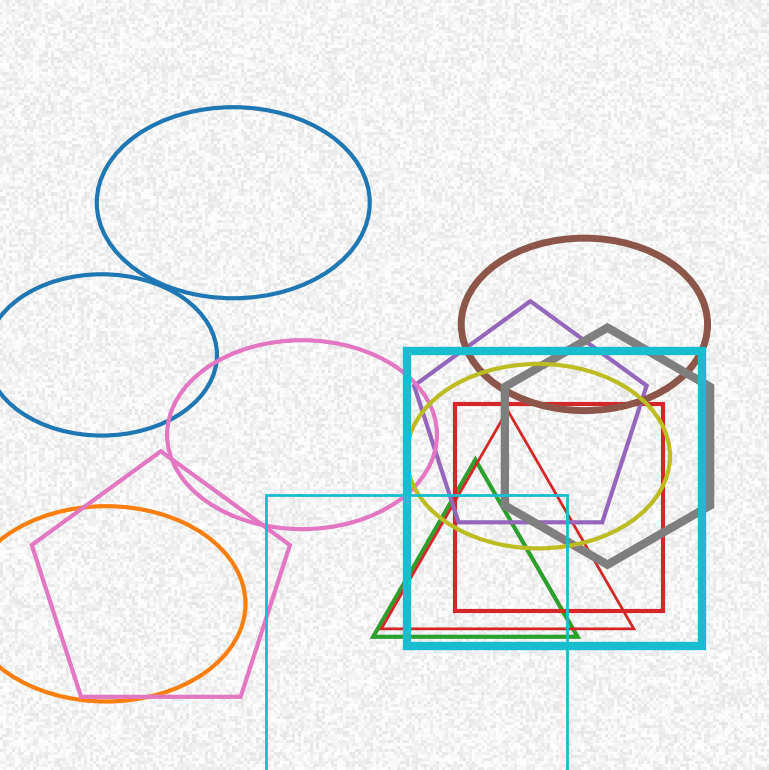[{"shape": "oval", "thickness": 1.5, "radius": 0.89, "center": [0.303, 0.737]}, {"shape": "oval", "thickness": 1.5, "radius": 0.75, "center": [0.132, 0.539]}, {"shape": "oval", "thickness": 1.5, "radius": 0.91, "center": [0.138, 0.216]}, {"shape": "triangle", "thickness": 1.5, "radius": 0.77, "center": [0.617, 0.25]}, {"shape": "square", "thickness": 1.5, "radius": 0.67, "center": [0.726, 0.341]}, {"shape": "triangle", "thickness": 1, "radius": 0.95, "center": [0.659, 0.278]}, {"shape": "pentagon", "thickness": 1.5, "radius": 0.79, "center": [0.689, 0.45]}, {"shape": "oval", "thickness": 2.5, "radius": 0.8, "center": [0.759, 0.579]}, {"shape": "pentagon", "thickness": 1.5, "radius": 0.88, "center": [0.209, 0.238]}, {"shape": "oval", "thickness": 1.5, "radius": 0.88, "center": [0.392, 0.435]}, {"shape": "hexagon", "thickness": 3, "radius": 0.77, "center": [0.789, 0.421]}, {"shape": "oval", "thickness": 1.5, "radius": 0.86, "center": [0.699, 0.408]}, {"shape": "square", "thickness": 1, "radius": 0.98, "center": [0.541, 0.161]}, {"shape": "square", "thickness": 3, "radius": 0.96, "center": [0.72, 0.352]}]